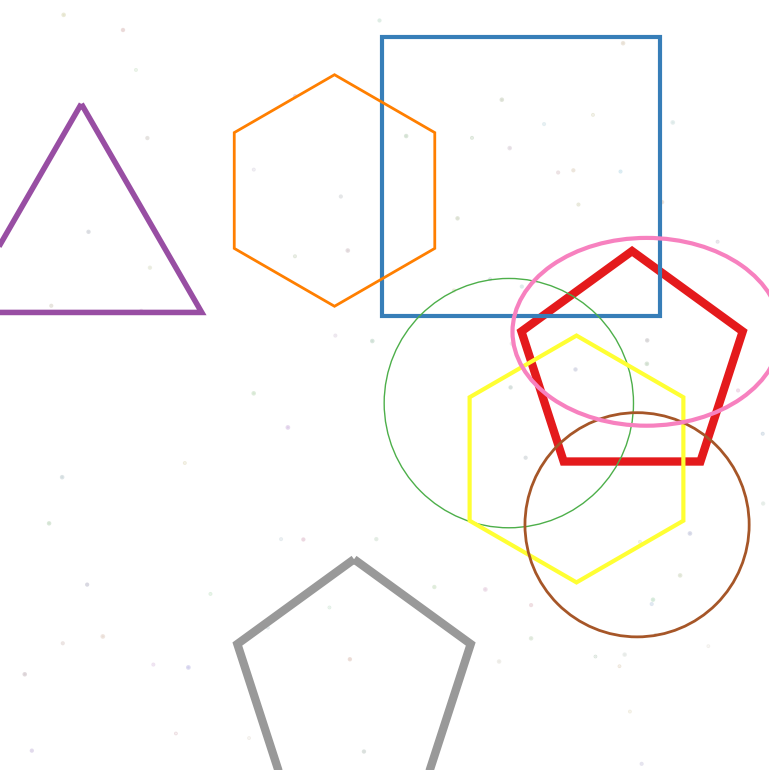[{"shape": "pentagon", "thickness": 3, "radius": 0.76, "center": [0.821, 0.523]}, {"shape": "square", "thickness": 1.5, "radius": 0.9, "center": [0.677, 0.771]}, {"shape": "circle", "thickness": 0.5, "radius": 0.81, "center": [0.661, 0.476]}, {"shape": "triangle", "thickness": 2, "radius": 0.9, "center": [0.106, 0.685]}, {"shape": "hexagon", "thickness": 1, "radius": 0.75, "center": [0.434, 0.753]}, {"shape": "hexagon", "thickness": 1.5, "radius": 0.8, "center": [0.749, 0.404]}, {"shape": "circle", "thickness": 1, "radius": 0.73, "center": [0.827, 0.318]}, {"shape": "oval", "thickness": 1.5, "radius": 0.87, "center": [0.84, 0.569]}, {"shape": "pentagon", "thickness": 3, "radius": 0.8, "center": [0.46, 0.114]}]